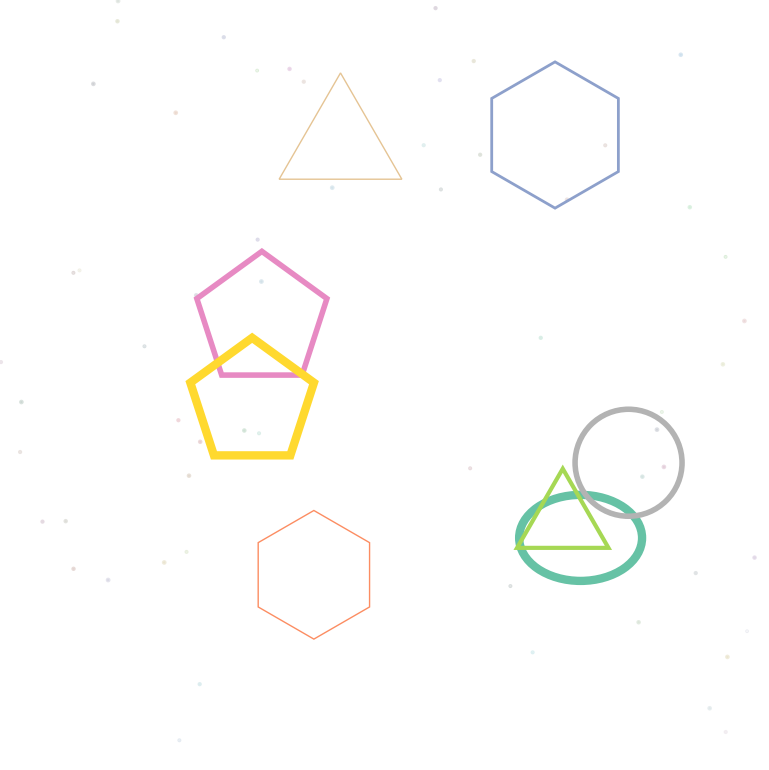[{"shape": "oval", "thickness": 3, "radius": 0.4, "center": [0.754, 0.301]}, {"shape": "hexagon", "thickness": 0.5, "radius": 0.42, "center": [0.408, 0.254]}, {"shape": "hexagon", "thickness": 1, "radius": 0.47, "center": [0.721, 0.825]}, {"shape": "pentagon", "thickness": 2, "radius": 0.44, "center": [0.34, 0.585]}, {"shape": "triangle", "thickness": 1.5, "radius": 0.34, "center": [0.731, 0.323]}, {"shape": "pentagon", "thickness": 3, "radius": 0.42, "center": [0.327, 0.477]}, {"shape": "triangle", "thickness": 0.5, "radius": 0.46, "center": [0.442, 0.813]}, {"shape": "circle", "thickness": 2, "radius": 0.35, "center": [0.816, 0.399]}]